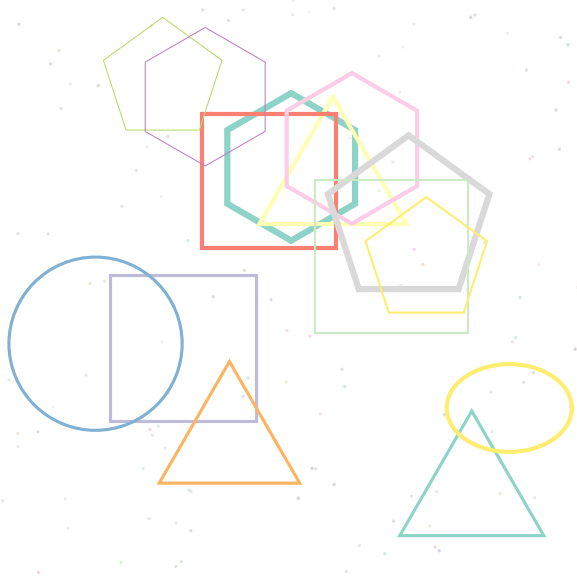[{"shape": "triangle", "thickness": 1.5, "radius": 0.72, "center": [0.817, 0.144]}, {"shape": "hexagon", "thickness": 3, "radius": 0.64, "center": [0.504, 0.71]}, {"shape": "triangle", "thickness": 2, "radius": 0.73, "center": [0.576, 0.685]}, {"shape": "square", "thickness": 1.5, "radius": 0.63, "center": [0.317, 0.397]}, {"shape": "square", "thickness": 2, "radius": 0.58, "center": [0.466, 0.686]}, {"shape": "circle", "thickness": 1.5, "radius": 0.75, "center": [0.165, 0.404]}, {"shape": "triangle", "thickness": 1.5, "radius": 0.7, "center": [0.397, 0.233]}, {"shape": "pentagon", "thickness": 0.5, "radius": 0.54, "center": [0.282, 0.861]}, {"shape": "hexagon", "thickness": 2, "radius": 0.65, "center": [0.609, 0.742]}, {"shape": "pentagon", "thickness": 3, "radius": 0.74, "center": [0.708, 0.618]}, {"shape": "hexagon", "thickness": 0.5, "radius": 0.6, "center": [0.355, 0.832]}, {"shape": "square", "thickness": 1, "radius": 0.66, "center": [0.678, 0.555]}, {"shape": "pentagon", "thickness": 1, "radius": 0.55, "center": [0.738, 0.547]}, {"shape": "oval", "thickness": 2, "radius": 0.54, "center": [0.882, 0.293]}]